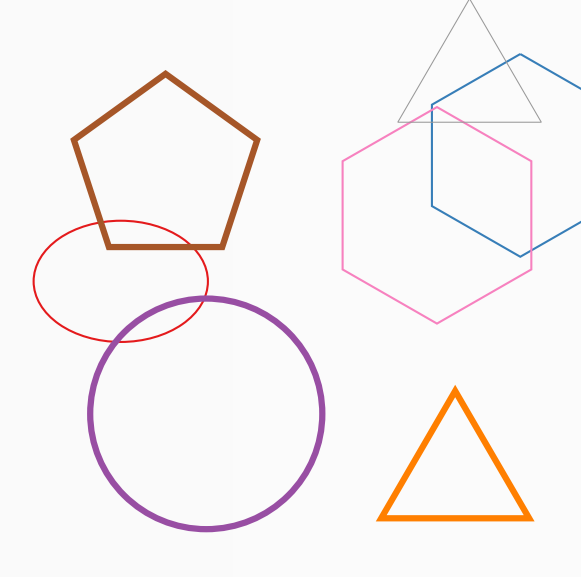[{"shape": "oval", "thickness": 1, "radius": 0.75, "center": [0.208, 0.512]}, {"shape": "hexagon", "thickness": 1, "radius": 0.88, "center": [0.895, 0.73]}, {"shape": "circle", "thickness": 3, "radius": 1.0, "center": [0.355, 0.282]}, {"shape": "triangle", "thickness": 3, "radius": 0.73, "center": [0.783, 0.175]}, {"shape": "pentagon", "thickness": 3, "radius": 0.83, "center": [0.285, 0.705]}, {"shape": "hexagon", "thickness": 1, "radius": 0.94, "center": [0.752, 0.626]}, {"shape": "triangle", "thickness": 0.5, "radius": 0.71, "center": [0.808, 0.859]}]